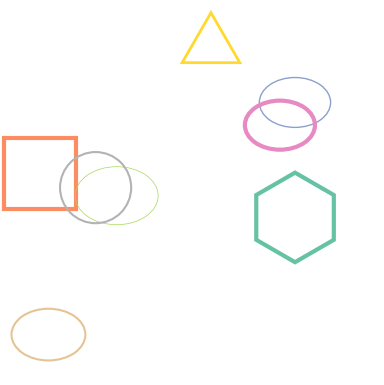[{"shape": "hexagon", "thickness": 3, "radius": 0.58, "center": [0.766, 0.435]}, {"shape": "square", "thickness": 3, "radius": 0.47, "center": [0.105, 0.55]}, {"shape": "oval", "thickness": 1, "radius": 0.46, "center": [0.766, 0.734]}, {"shape": "oval", "thickness": 3, "radius": 0.46, "center": [0.727, 0.675]}, {"shape": "oval", "thickness": 0.5, "radius": 0.54, "center": [0.303, 0.492]}, {"shape": "triangle", "thickness": 2, "radius": 0.43, "center": [0.548, 0.88]}, {"shape": "oval", "thickness": 1.5, "radius": 0.48, "center": [0.126, 0.131]}, {"shape": "circle", "thickness": 1.5, "radius": 0.46, "center": [0.248, 0.513]}]